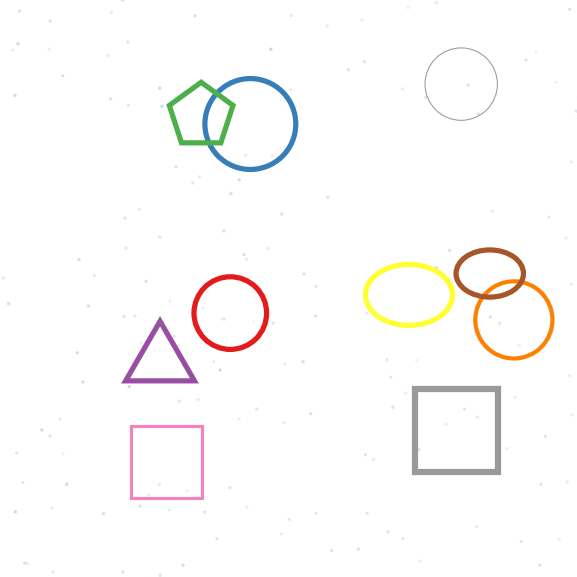[{"shape": "circle", "thickness": 2.5, "radius": 0.31, "center": [0.399, 0.457]}, {"shape": "circle", "thickness": 2.5, "radius": 0.39, "center": [0.433, 0.784]}, {"shape": "pentagon", "thickness": 2.5, "radius": 0.29, "center": [0.348, 0.799]}, {"shape": "triangle", "thickness": 2.5, "radius": 0.34, "center": [0.277, 0.374]}, {"shape": "circle", "thickness": 2, "radius": 0.33, "center": [0.89, 0.445]}, {"shape": "oval", "thickness": 2.5, "radius": 0.38, "center": [0.708, 0.488]}, {"shape": "oval", "thickness": 2.5, "radius": 0.29, "center": [0.848, 0.526]}, {"shape": "square", "thickness": 1.5, "radius": 0.31, "center": [0.288, 0.199]}, {"shape": "circle", "thickness": 0.5, "radius": 0.31, "center": [0.799, 0.853]}, {"shape": "square", "thickness": 3, "radius": 0.36, "center": [0.791, 0.254]}]